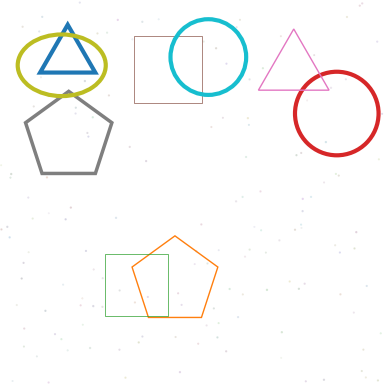[{"shape": "triangle", "thickness": 3, "radius": 0.41, "center": [0.176, 0.853]}, {"shape": "pentagon", "thickness": 1, "radius": 0.59, "center": [0.454, 0.27]}, {"shape": "square", "thickness": 0.5, "radius": 0.4, "center": [0.354, 0.259]}, {"shape": "circle", "thickness": 3, "radius": 0.54, "center": [0.875, 0.705]}, {"shape": "square", "thickness": 0.5, "radius": 0.44, "center": [0.435, 0.819]}, {"shape": "triangle", "thickness": 1, "radius": 0.53, "center": [0.763, 0.819]}, {"shape": "pentagon", "thickness": 2.5, "radius": 0.59, "center": [0.178, 0.645]}, {"shape": "oval", "thickness": 3, "radius": 0.57, "center": [0.16, 0.83]}, {"shape": "circle", "thickness": 3, "radius": 0.49, "center": [0.541, 0.852]}]